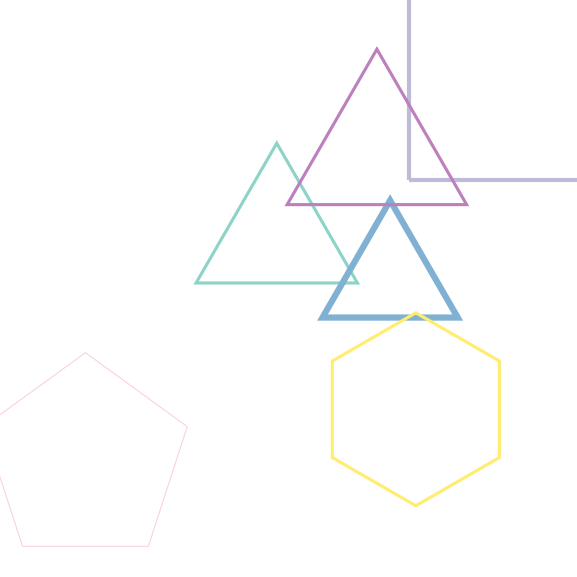[{"shape": "triangle", "thickness": 1.5, "radius": 0.81, "center": [0.479, 0.59]}, {"shape": "square", "thickness": 2, "radius": 0.92, "center": [0.893, 0.871]}, {"shape": "triangle", "thickness": 3, "radius": 0.68, "center": [0.676, 0.517]}, {"shape": "pentagon", "thickness": 0.5, "radius": 0.93, "center": [0.148, 0.203]}, {"shape": "triangle", "thickness": 1.5, "radius": 0.9, "center": [0.653, 0.735]}, {"shape": "hexagon", "thickness": 1.5, "radius": 0.84, "center": [0.72, 0.29]}]